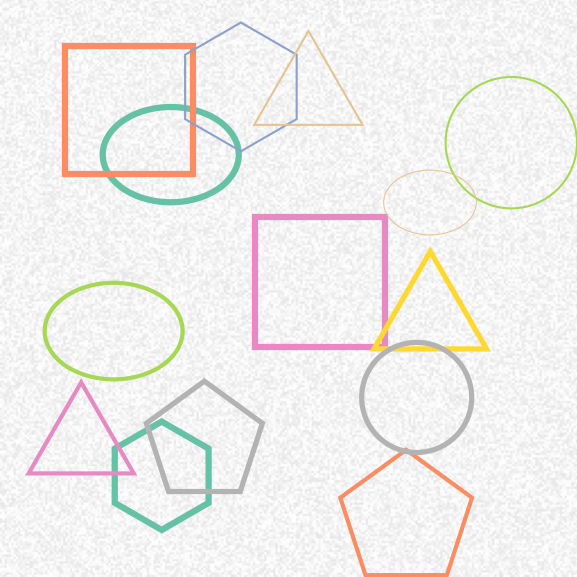[{"shape": "hexagon", "thickness": 3, "radius": 0.47, "center": [0.28, 0.175]}, {"shape": "oval", "thickness": 3, "radius": 0.59, "center": [0.296, 0.731]}, {"shape": "pentagon", "thickness": 2, "radius": 0.6, "center": [0.703, 0.1]}, {"shape": "square", "thickness": 3, "radius": 0.55, "center": [0.224, 0.809]}, {"shape": "hexagon", "thickness": 1, "radius": 0.56, "center": [0.417, 0.849]}, {"shape": "square", "thickness": 3, "radius": 0.56, "center": [0.554, 0.511]}, {"shape": "triangle", "thickness": 2, "radius": 0.53, "center": [0.141, 0.232]}, {"shape": "oval", "thickness": 2, "radius": 0.6, "center": [0.197, 0.426]}, {"shape": "circle", "thickness": 1, "radius": 0.57, "center": [0.885, 0.752]}, {"shape": "triangle", "thickness": 2.5, "radius": 0.56, "center": [0.745, 0.451]}, {"shape": "triangle", "thickness": 1, "radius": 0.54, "center": [0.534, 0.837]}, {"shape": "oval", "thickness": 0.5, "radius": 0.4, "center": [0.745, 0.648]}, {"shape": "circle", "thickness": 2.5, "radius": 0.48, "center": [0.722, 0.311]}, {"shape": "pentagon", "thickness": 2.5, "radius": 0.53, "center": [0.354, 0.233]}]